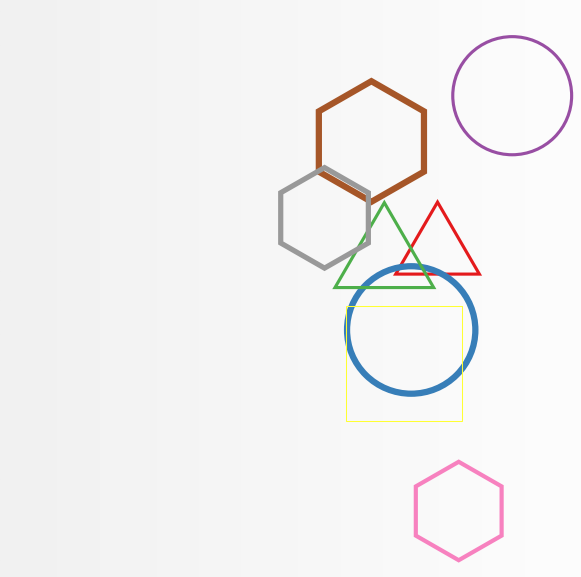[{"shape": "triangle", "thickness": 1.5, "radius": 0.42, "center": [0.753, 0.566]}, {"shape": "circle", "thickness": 3, "radius": 0.55, "center": [0.707, 0.428]}, {"shape": "triangle", "thickness": 1.5, "radius": 0.49, "center": [0.661, 0.55]}, {"shape": "circle", "thickness": 1.5, "radius": 0.51, "center": [0.881, 0.833]}, {"shape": "square", "thickness": 0.5, "radius": 0.5, "center": [0.695, 0.37]}, {"shape": "hexagon", "thickness": 3, "radius": 0.52, "center": [0.639, 0.754]}, {"shape": "hexagon", "thickness": 2, "radius": 0.43, "center": [0.789, 0.114]}, {"shape": "hexagon", "thickness": 2.5, "radius": 0.44, "center": [0.558, 0.622]}]